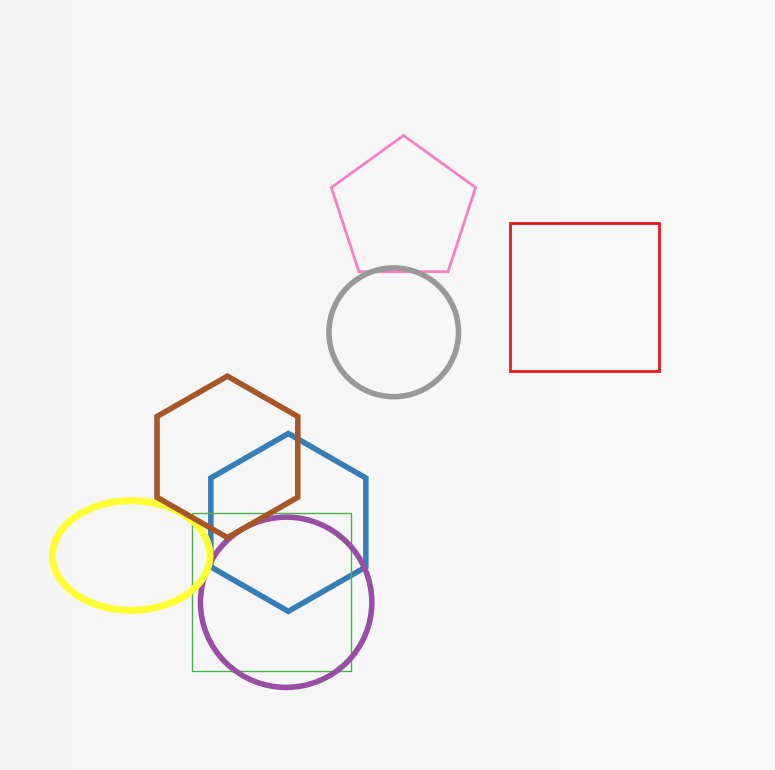[{"shape": "square", "thickness": 1, "radius": 0.48, "center": [0.754, 0.614]}, {"shape": "hexagon", "thickness": 2, "radius": 0.58, "center": [0.372, 0.321]}, {"shape": "square", "thickness": 0.5, "radius": 0.51, "center": [0.351, 0.231]}, {"shape": "circle", "thickness": 2, "radius": 0.55, "center": [0.369, 0.218]}, {"shape": "oval", "thickness": 2.5, "radius": 0.51, "center": [0.169, 0.279]}, {"shape": "hexagon", "thickness": 2, "radius": 0.52, "center": [0.293, 0.407]}, {"shape": "pentagon", "thickness": 1, "radius": 0.49, "center": [0.521, 0.726]}, {"shape": "circle", "thickness": 2, "radius": 0.42, "center": [0.508, 0.568]}]